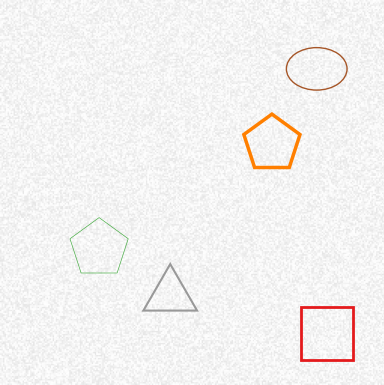[{"shape": "square", "thickness": 2, "radius": 0.34, "center": [0.85, 0.134]}, {"shape": "pentagon", "thickness": 0.5, "radius": 0.4, "center": [0.257, 0.355]}, {"shape": "pentagon", "thickness": 2.5, "radius": 0.38, "center": [0.706, 0.627]}, {"shape": "oval", "thickness": 1, "radius": 0.39, "center": [0.823, 0.821]}, {"shape": "triangle", "thickness": 1.5, "radius": 0.4, "center": [0.442, 0.234]}]